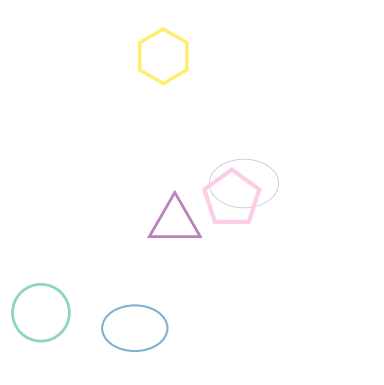[{"shape": "circle", "thickness": 2, "radius": 0.37, "center": [0.106, 0.188]}, {"shape": "oval", "thickness": 0.5, "radius": 0.45, "center": [0.634, 0.523]}, {"shape": "oval", "thickness": 1.5, "radius": 0.42, "center": [0.35, 0.147]}, {"shape": "pentagon", "thickness": 3, "radius": 0.38, "center": [0.602, 0.485]}, {"shape": "triangle", "thickness": 2, "radius": 0.38, "center": [0.454, 0.424]}, {"shape": "hexagon", "thickness": 2.5, "radius": 0.35, "center": [0.424, 0.854]}]